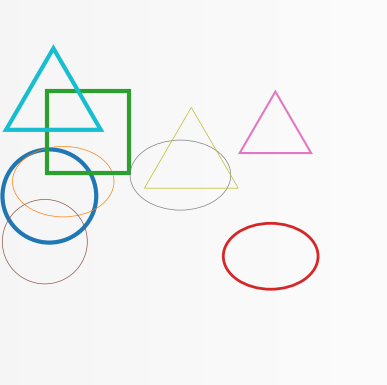[{"shape": "circle", "thickness": 3, "radius": 0.61, "center": [0.127, 0.491]}, {"shape": "oval", "thickness": 0.5, "radius": 0.65, "center": [0.163, 0.528]}, {"shape": "square", "thickness": 3, "radius": 0.53, "center": [0.227, 0.657]}, {"shape": "oval", "thickness": 2, "radius": 0.61, "center": [0.699, 0.334]}, {"shape": "circle", "thickness": 0.5, "radius": 0.55, "center": [0.116, 0.372]}, {"shape": "triangle", "thickness": 1.5, "radius": 0.53, "center": [0.711, 0.656]}, {"shape": "oval", "thickness": 0.5, "radius": 0.65, "center": [0.466, 0.545]}, {"shape": "triangle", "thickness": 0.5, "radius": 0.7, "center": [0.494, 0.581]}, {"shape": "triangle", "thickness": 3, "radius": 0.71, "center": [0.138, 0.733]}]